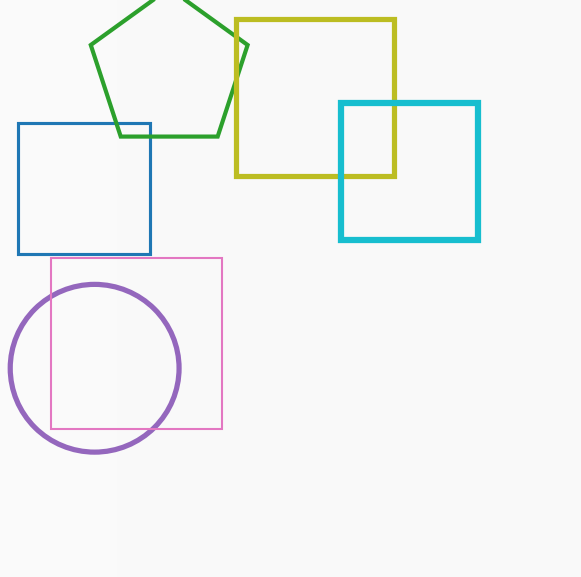[{"shape": "square", "thickness": 1.5, "radius": 0.57, "center": [0.145, 0.673]}, {"shape": "pentagon", "thickness": 2, "radius": 0.71, "center": [0.291, 0.877]}, {"shape": "circle", "thickness": 2.5, "radius": 0.73, "center": [0.163, 0.361]}, {"shape": "square", "thickness": 1, "radius": 0.74, "center": [0.235, 0.404]}, {"shape": "square", "thickness": 2.5, "radius": 0.68, "center": [0.542, 0.831]}, {"shape": "square", "thickness": 3, "radius": 0.59, "center": [0.704, 0.702]}]